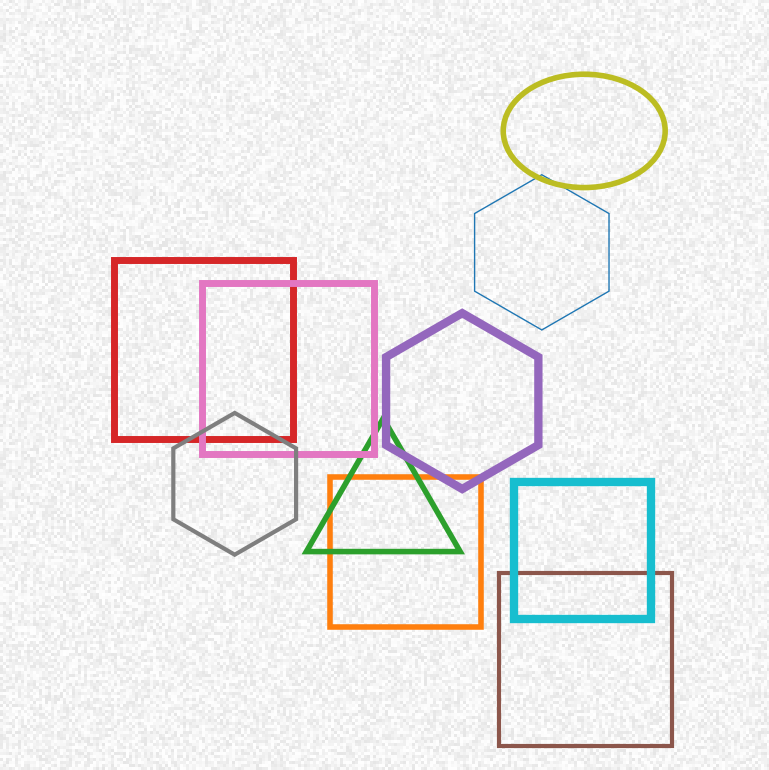[{"shape": "hexagon", "thickness": 0.5, "radius": 0.5, "center": [0.704, 0.672]}, {"shape": "square", "thickness": 2, "radius": 0.49, "center": [0.527, 0.283]}, {"shape": "triangle", "thickness": 2, "radius": 0.58, "center": [0.498, 0.341]}, {"shape": "square", "thickness": 2.5, "radius": 0.58, "center": [0.264, 0.546]}, {"shape": "hexagon", "thickness": 3, "radius": 0.57, "center": [0.6, 0.479]}, {"shape": "square", "thickness": 1.5, "radius": 0.56, "center": [0.76, 0.143]}, {"shape": "square", "thickness": 2.5, "radius": 0.56, "center": [0.374, 0.521]}, {"shape": "hexagon", "thickness": 1.5, "radius": 0.46, "center": [0.305, 0.372]}, {"shape": "oval", "thickness": 2, "radius": 0.53, "center": [0.759, 0.83]}, {"shape": "square", "thickness": 3, "radius": 0.44, "center": [0.756, 0.284]}]